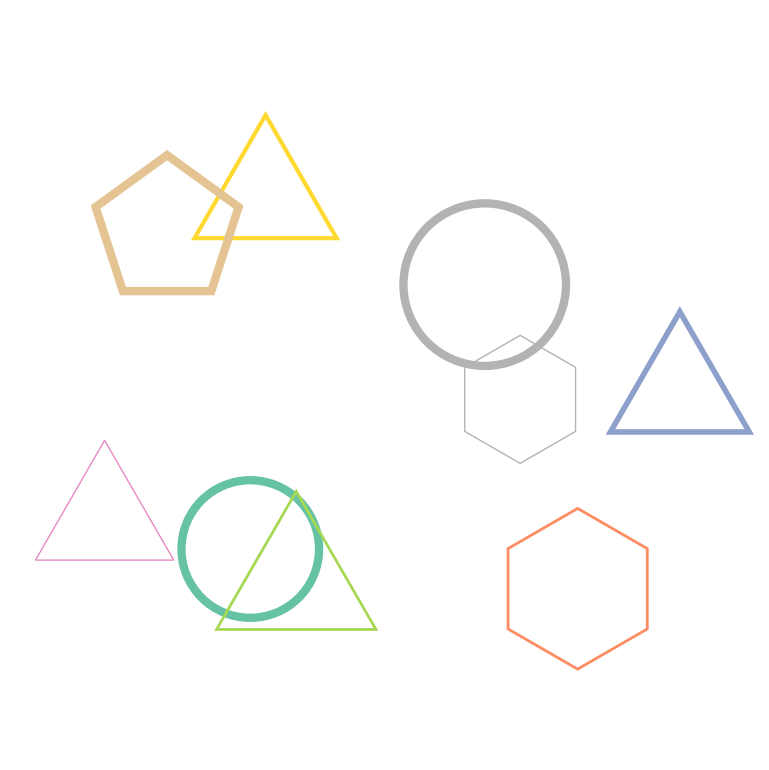[{"shape": "circle", "thickness": 3, "radius": 0.45, "center": [0.325, 0.287]}, {"shape": "hexagon", "thickness": 1, "radius": 0.52, "center": [0.75, 0.235]}, {"shape": "triangle", "thickness": 2, "radius": 0.52, "center": [0.883, 0.491]}, {"shape": "triangle", "thickness": 0.5, "radius": 0.52, "center": [0.136, 0.324]}, {"shape": "triangle", "thickness": 1, "radius": 0.6, "center": [0.385, 0.242]}, {"shape": "triangle", "thickness": 1.5, "radius": 0.53, "center": [0.345, 0.744]}, {"shape": "pentagon", "thickness": 3, "radius": 0.49, "center": [0.217, 0.701]}, {"shape": "circle", "thickness": 3, "radius": 0.53, "center": [0.63, 0.63]}, {"shape": "hexagon", "thickness": 0.5, "radius": 0.42, "center": [0.676, 0.481]}]